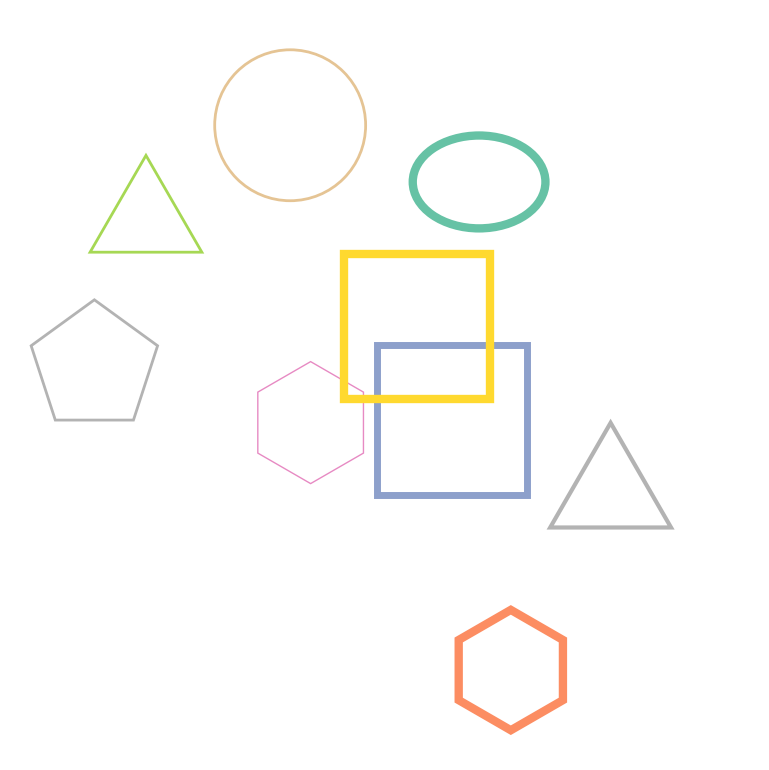[{"shape": "oval", "thickness": 3, "radius": 0.43, "center": [0.622, 0.764]}, {"shape": "hexagon", "thickness": 3, "radius": 0.39, "center": [0.663, 0.13]}, {"shape": "square", "thickness": 2.5, "radius": 0.49, "center": [0.587, 0.455]}, {"shape": "hexagon", "thickness": 0.5, "radius": 0.4, "center": [0.403, 0.451]}, {"shape": "triangle", "thickness": 1, "radius": 0.42, "center": [0.19, 0.714]}, {"shape": "square", "thickness": 3, "radius": 0.47, "center": [0.541, 0.576]}, {"shape": "circle", "thickness": 1, "radius": 0.49, "center": [0.377, 0.837]}, {"shape": "pentagon", "thickness": 1, "radius": 0.43, "center": [0.123, 0.524]}, {"shape": "triangle", "thickness": 1.5, "radius": 0.45, "center": [0.793, 0.36]}]